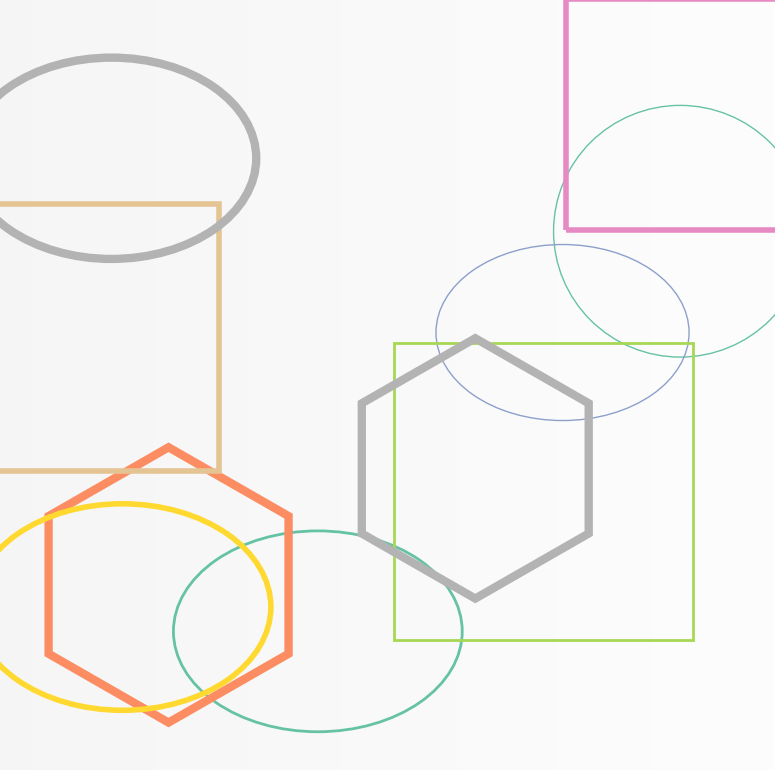[{"shape": "circle", "thickness": 0.5, "radius": 0.82, "center": [0.878, 0.7]}, {"shape": "oval", "thickness": 1, "radius": 0.93, "center": [0.41, 0.18]}, {"shape": "hexagon", "thickness": 3, "radius": 0.89, "center": [0.218, 0.24]}, {"shape": "oval", "thickness": 0.5, "radius": 0.82, "center": [0.726, 0.568]}, {"shape": "square", "thickness": 2, "radius": 0.75, "center": [0.881, 0.851]}, {"shape": "square", "thickness": 1, "radius": 0.96, "center": [0.702, 0.362]}, {"shape": "oval", "thickness": 2, "radius": 0.96, "center": [0.158, 0.212]}, {"shape": "square", "thickness": 2, "radius": 0.87, "center": [0.108, 0.562]}, {"shape": "oval", "thickness": 3, "radius": 0.93, "center": [0.144, 0.794]}, {"shape": "hexagon", "thickness": 3, "radius": 0.85, "center": [0.613, 0.392]}]